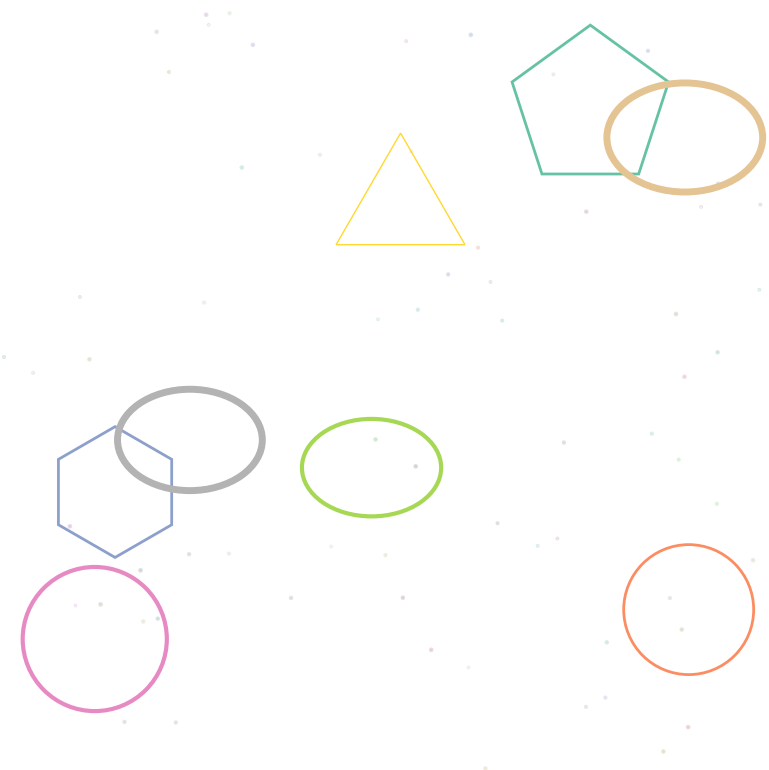[{"shape": "pentagon", "thickness": 1, "radius": 0.53, "center": [0.767, 0.86]}, {"shape": "circle", "thickness": 1, "radius": 0.42, "center": [0.894, 0.208]}, {"shape": "hexagon", "thickness": 1, "radius": 0.42, "center": [0.149, 0.361]}, {"shape": "circle", "thickness": 1.5, "radius": 0.47, "center": [0.123, 0.17]}, {"shape": "oval", "thickness": 1.5, "radius": 0.45, "center": [0.483, 0.393]}, {"shape": "triangle", "thickness": 0.5, "radius": 0.48, "center": [0.52, 0.731]}, {"shape": "oval", "thickness": 2.5, "radius": 0.51, "center": [0.889, 0.821]}, {"shape": "oval", "thickness": 2.5, "radius": 0.47, "center": [0.247, 0.429]}]